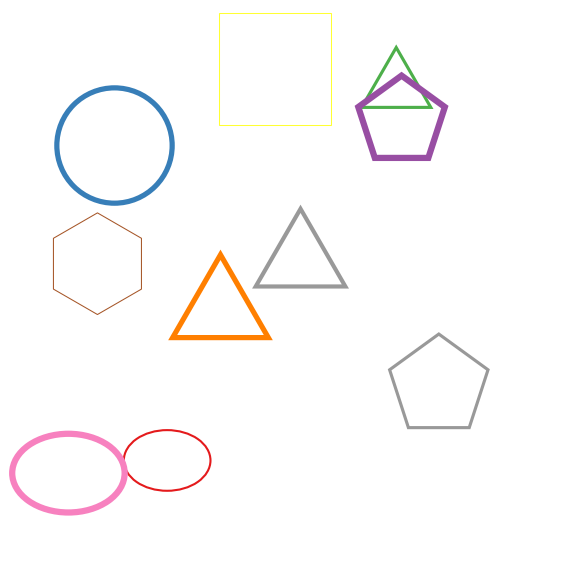[{"shape": "oval", "thickness": 1, "radius": 0.38, "center": [0.289, 0.202]}, {"shape": "circle", "thickness": 2.5, "radius": 0.5, "center": [0.198, 0.747]}, {"shape": "triangle", "thickness": 1.5, "radius": 0.35, "center": [0.686, 0.848]}, {"shape": "pentagon", "thickness": 3, "radius": 0.39, "center": [0.695, 0.789]}, {"shape": "triangle", "thickness": 2.5, "radius": 0.48, "center": [0.382, 0.462]}, {"shape": "square", "thickness": 0.5, "radius": 0.49, "center": [0.477, 0.88]}, {"shape": "hexagon", "thickness": 0.5, "radius": 0.44, "center": [0.169, 0.543]}, {"shape": "oval", "thickness": 3, "radius": 0.49, "center": [0.118, 0.18]}, {"shape": "pentagon", "thickness": 1.5, "radius": 0.45, "center": [0.76, 0.331]}, {"shape": "triangle", "thickness": 2, "radius": 0.45, "center": [0.52, 0.548]}]